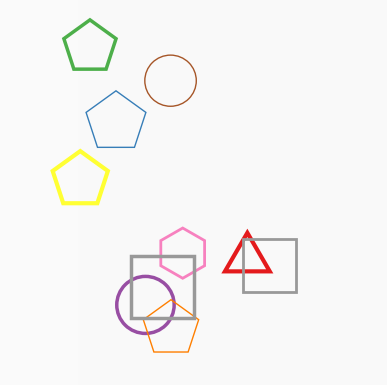[{"shape": "triangle", "thickness": 3, "radius": 0.33, "center": [0.638, 0.329]}, {"shape": "pentagon", "thickness": 1, "radius": 0.41, "center": [0.299, 0.683]}, {"shape": "pentagon", "thickness": 2.5, "radius": 0.35, "center": [0.232, 0.878]}, {"shape": "circle", "thickness": 2.5, "radius": 0.37, "center": [0.375, 0.208]}, {"shape": "pentagon", "thickness": 1, "radius": 0.38, "center": [0.441, 0.146]}, {"shape": "pentagon", "thickness": 3, "radius": 0.37, "center": [0.207, 0.533]}, {"shape": "circle", "thickness": 1, "radius": 0.33, "center": [0.44, 0.79]}, {"shape": "hexagon", "thickness": 2, "radius": 0.33, "center": [0.472, 0.342]}, {"shape": "square", "thickness": 2.5, "radius": 0.4, "center": [0.419, 0.254]}, {"shape": "square", "thickness": 2, "radius": 0.34, "center": [0.695, 0.311]}]